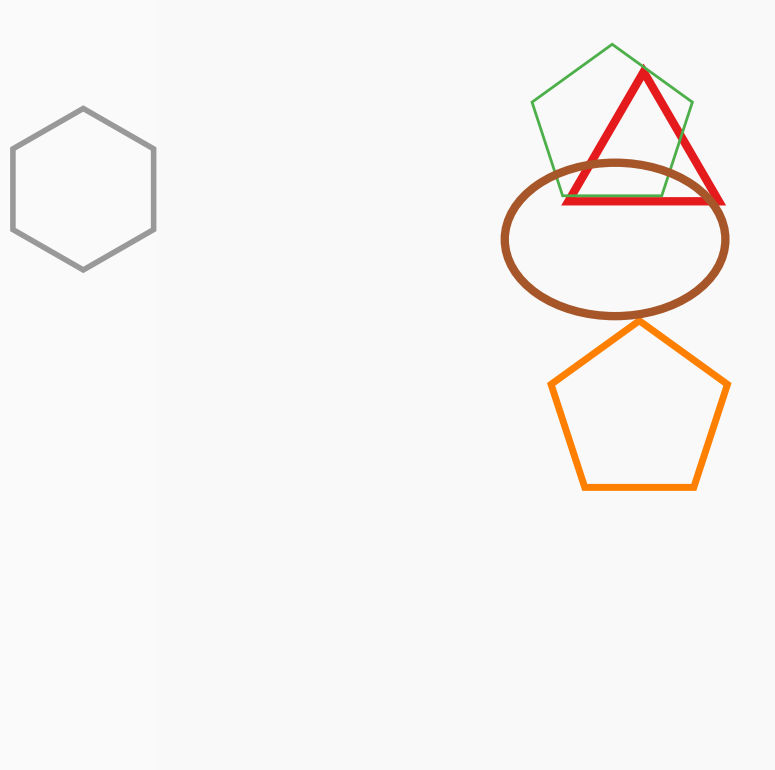[{"shape": "triangle", "thickness": 3, "radius": 0.56, "center": [0.831, 0.795]}, {"shape": "pentagon", "thickness": 1, "radius": 0.54, "center": [0.79, 0.834]}, {"shape": "pentagon", "thickness": 2.5, "radius": 0.6, "center": [0.825, 0.464]}, {"shape": "oval", "thickness": 3, "radius": 0.71, "center": [0.794, 0.689]}, {"shape": "hexagon", "thickness": 2, "radius": 0.52, "center": [0.107, 0.754]}]